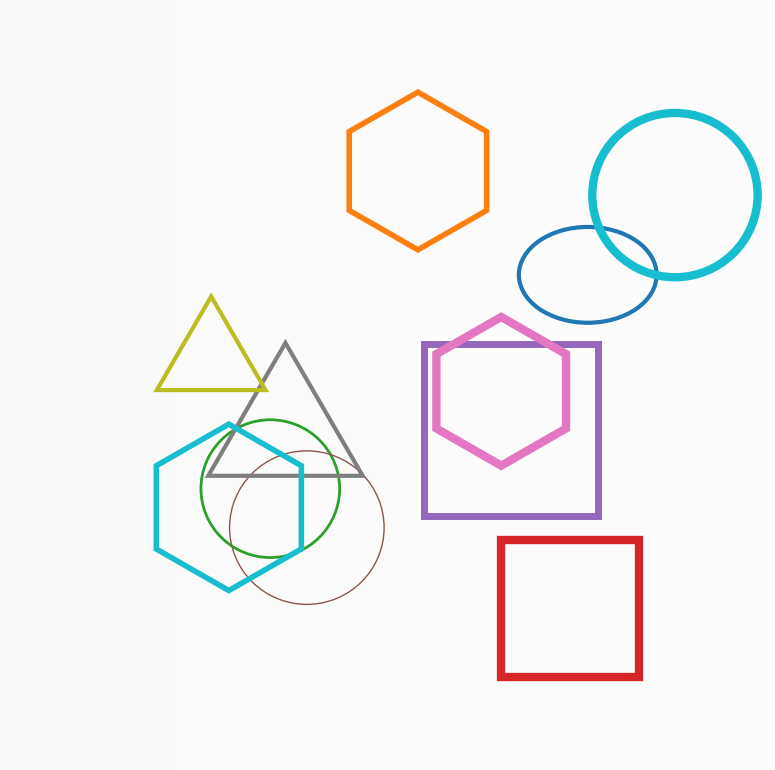[{"shape": "oval", "thickness": 1.5, "radius": 0.44, "center": [0.758, 0.643]}, {"shape": "hexagon", "thickness": 2, "radius": 0.51, "center": [0.539, 0.778]}, {"shape": "circle", "thickness": 1, "radius": 0.45, "center": [0.349, 0.365]}, {"shape": "square", "thickness": 3, "radius": 0.44, "center": [0.736, 0.21]}, {"shape": "square", "thickness": 2.5, "radius": 0.56, "center": [0.659, 0.442]}, {"shape": "circle", "thickness": 0.5, "radius": 0.5, "center": [0.396, 0.315]}, {"shape": "hexagon", "thickness": 3, "radius": 0.48, "center": [0.647, 0.492]}, {"shape": "triangle", "thickness": 1.5, "radius": 0.58, "center": [0.368, 0.44]}, {"shape": "triangle", "thickness": 1.5, "radius": 0.41, "center": [0.273, 0.534]}, {"shape": "hexagon", "thickness": 2, "radius": 0.54, "center": [0.295, 0.341]}, {"shape": "circle", "thickness": 3, "radius": 0.53, "center": [0.871, 0.747]}]